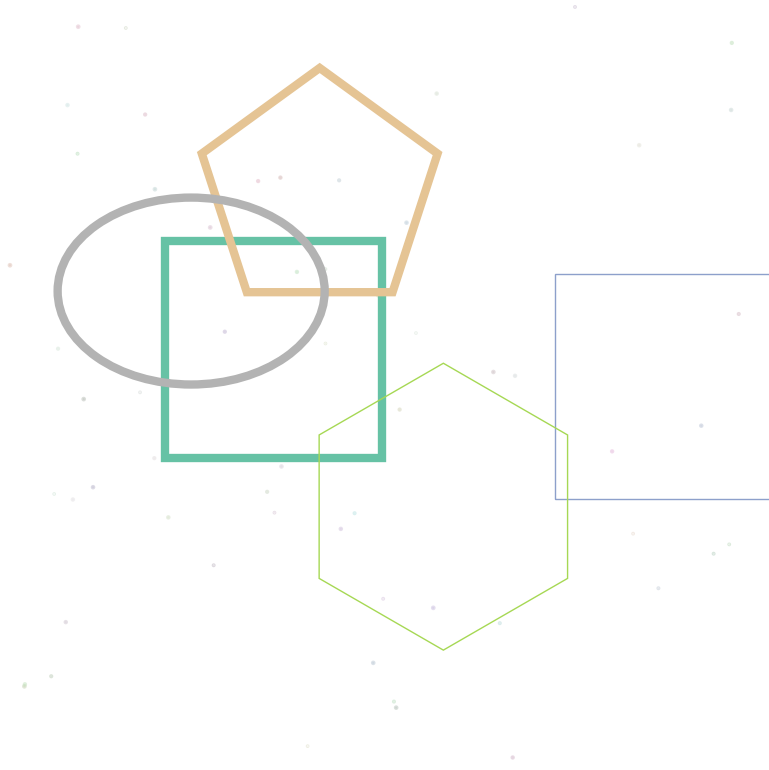[{"shape": "square", "thickness": 3, "radius": 0.7, "center": [0.355, 0.546]}, {"shape": "square", "thickness": 0.5, "radius": 0.73, "center": [0.867, 0.498]}, {"shape": "hexagon", "thickness": 0.5, "radius": 0.93, "center": [0.576, 0.342]}, {"shape": "pentagon", "thickness": 3, "radius": 0.8, "center": [0.415, 0.751]}, {"shape": "oval", "thickness": 3, "radius": 0.87, "center": [0.248, 0.622]}]